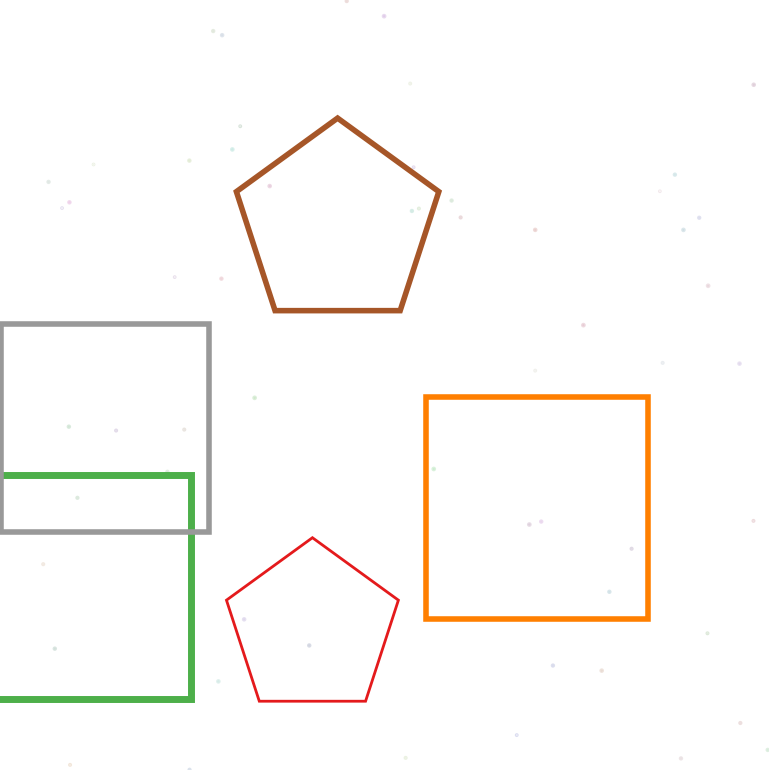[{"shape": "pentagon", "thickness": 1, "radius": 0.59, "center": [0.406, 0.184]}, {"shape": "square", "thickness": 2.5, "radius": 0.73, "center": [0.102, 0.238]}, {"shape": "square", "thickness": 2, "radius": 0.72, "center": [0.698, 0.34]}, {"shape": "pentagon", "thickness": 2, "radius": 0.69, "center": [0.438, 0.708]}, {"shape": "square", "thickness": 2, "radius": 0.68, "center": [0.136, 0.445]}]